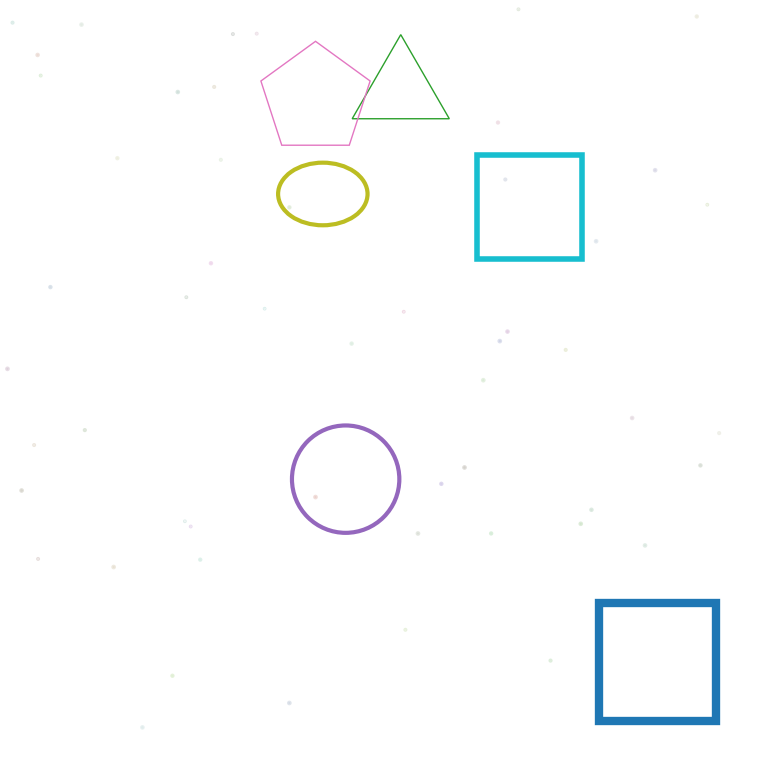[{"shape": "square", "thickness": 3, "radius": 0.38, "center": [0.854, 0.14]}, {"shape": "triangle", "thickness": 0.5, "radius": 0.36, "center": [0.52, 0.882]}, {"shape": "circle", "thickness": 1.5, "radius": 0.35, "center": [0.449, 0.378]}, {"shape": "pentagon", "thickness": 0.5, "radius": 0.37, "center": [0.41, 0.872]}, {"shape": "oval", "thickness": 1.5, "radius": 0.29, "center": [0.419, 0.748]}, {"shape": "square", "thickness": 2, "radius": 0.34, "center": [0.688, 0.731]}]